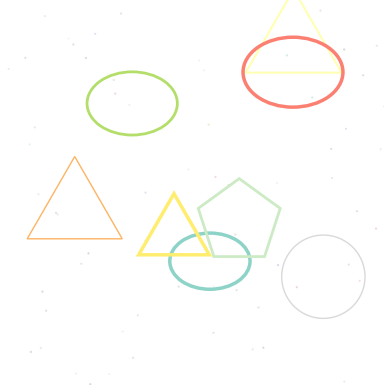[{"shape": "oval", "thickness": 2.5, "radius": 0.52, "center": [0.545, 0.322]}, {"shape": "triangle", "thickness": 1.5, "radius": 0.72, "center": [0.763, 0.883]}, {"shape": "oval", "thickness": 2.5, "radius": 0.65, "center": [0.761, 0.813]}, {"shape": "triangle", "thickness": 1, "radius": 0.71, "center": [0.194, 0.451]}, {"shape": "oval", "thickness": 2, "radius": 0.59, "center": [0.343, 0.731]}, {"shape": "circle", "thickness": 1, "radius": 0.54, "center": [0.84, 0.281]}, {"shape": "pentagon", "thickness": 2, "radius": 0.56, "center": [0.621, 0.424]}, {"shape": "triangle", "thickness": 2.5, "radius": 0.53, "center": [0.452, 0.391]}]